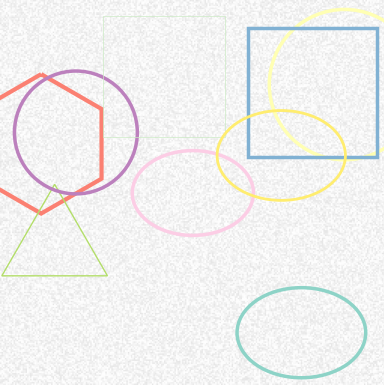[{"shape": "oval", "thickness": 2.5, "radius": 0.84, "center": [0.783, 0.136]}, {"shape": "circle", "thickness": 2.5, "radius": 0.98, "center": [0.895, 0.78]}, {"shape": "hexagon", "thickness": 3, "radius": 0.91, "center": [0.107, 0.626]}, {"shape": "square", "thickness": 2.5, "radius": 0.84, "center": [0.812, 0.76]}, {"shape": "triangle", "thickness": 1, "radius": 0.79, "center": [0.142, 0.363]}, {"shape": "oval", "thickness": 2.5, "radius": 0.79, "center": [0.501, 0.499]}, {"shape": "circle", "thickness": 2.5, "radius": 0.8, "center": [0.197, 0.656]}, {"shape": "square", "thickness": 0.5, "radius": 0.79, "center": [0.427, 0.801]}, {"shape": "oval", "thickness": 2, "radius": 0.83, "center": [0.731, 0.596]}]